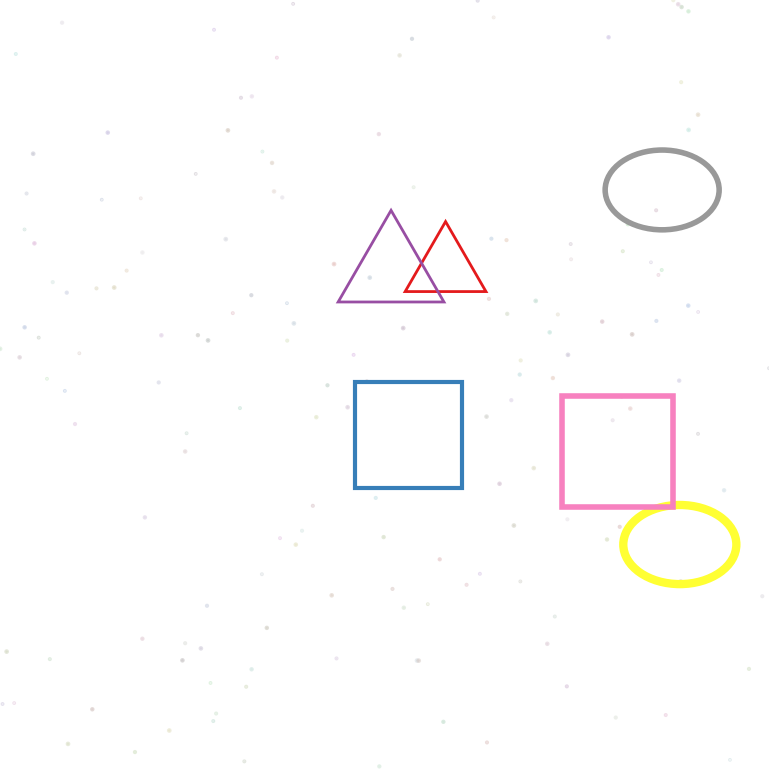[{"shape": "triangle", "thickness": 1, "radius": 0.3, "center": [0.579, 0.652]}, {"shape": "square", "thickness": 1.5, "radius": 0.34, "center": [0.531, 0.435]}, {"shape": "triangle", "thickness": 1, "radius": 0.4, "center": [0.508, 0.647]}, {"shape": "oval", "thickness": 3, "radius": 0.37, "center": [0.883, 0.293]}, {"shape": "square", "thickness": 2, "radius": 0.36, "center": [0.802, 0.414]}, {"shape": "oval", "thickness": 2, "radius": 0.37, "center": [0.86, 0.753]}]